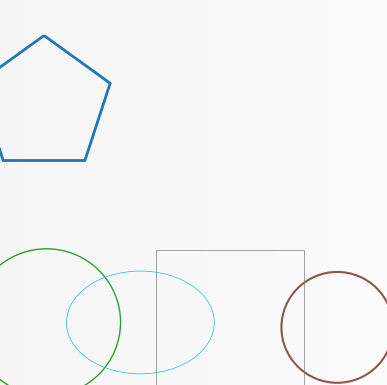[{"shape": "pentagon", "thickness": 2, "radius": 0.9, "center": [0.114, 0.728]}, {"shape": "circle", "thickness": 1, "radius": 0.96, "center": [0.12, 0.163]}, {"shape": "circle", "thickness": 1.5, "radius": 0.72, "center": [0.87, 0.15]}, {"shape": "square", "thickness": 0.5, "radius": 0.95, "center": [0.593, 0.159]}, {"shape": "oval", "thickness": 0.5, "radius": 0.95, "center": [0.362, 0.162]}]